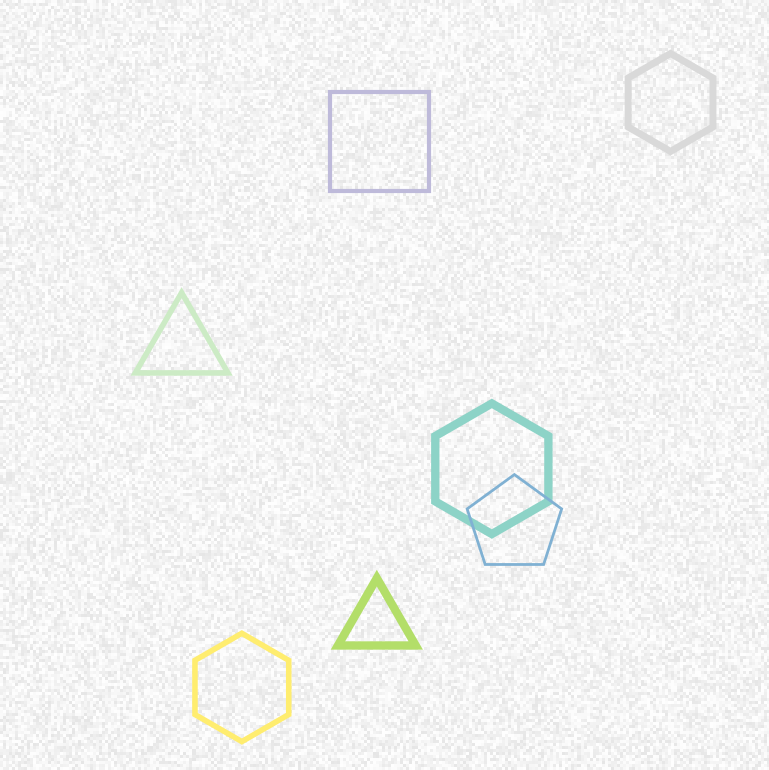[{"shape": "hexagon", "thickness": 3, "radius": 0.42, "center": [0.639, 0.391]}, {"shape": "square", "thickness": 1.5, "radius": 0.32, "center": [0.493, 0.816]}, {"shape": "pentagon", "thickness": 1, "radius": 0.32, "center": [0.668, 0.319]}, {"shape": "triangle", "thickness": 3, "radius": 0.29, "center": [0.489, 0.191]}, {"shape": "hexagon", "thickness": 2.5, "radius": 0.32, "center": [0.871, 0.867]}, {"shape": "triangle", "thickness": 2, "radius": 0.35, "center": [0.236, 0.55]}, {"shape": "hexagon", "thickness": 2, "radius": 0.35, "center": [0.314, 0.107]}]